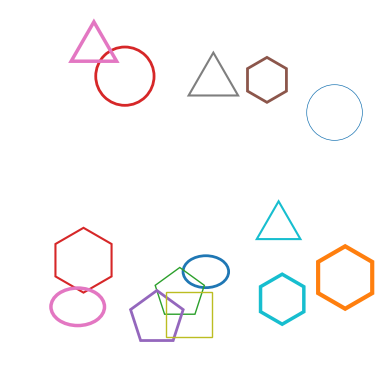[{"shape": "oval", "thickness": 2, "radius": 0.3, "center": [0.535, 0.294]}, {"shape": "circle", "thickness": 0.5, "radius": 0.36, "center": [0.869, 0.708]}, {"shape": "hexagon", "thickness": 3, "radius": 0.41, "center": [0.897, 0.279]}, {"shape": "pentagon", "thickness": 1, "radius": 0.34, "center": [0.467, 0.238]}, {"shape": "circle", "thickness": 2, "radius": 0.38, "center": [0.324, 0.802]}, {"shape": "hexagon", "thickness": 1.5, "radius": 0.42, "center": [0.217, 0.324]}, {"shape": "pentagon", "thickness": 2, "radius": 0.36, "center": [0.407, 0.174]}, {"shape": "hexagon", "thickness": 2, "radius": 0.29, "center": [0.693, 0.793]}, {"shape": "oval", "thickness": 2.5, "radius": 0.35, "center": [0.202, 0.203]}, {"shape": "triangle", "thickness": 2.5, "radius": 0.34, "center": [0.244, 0.875]}, {"shape": "triangle", "thickness": 1.5, "radius": 0.37, "center": [0.554, 0.789]}, {"shape": "square", "thickness": 1, "radius": 0.3, "center": [0.492, 0.183]}, {"shape": "triangle", "thickness": 1.5, "radius": 0.33, "center": [0.724, 0.412]}, {"shape": "hexagon", "thickness": 2.5, "radius": 0.32, "center": [0.733, 0.223]}]